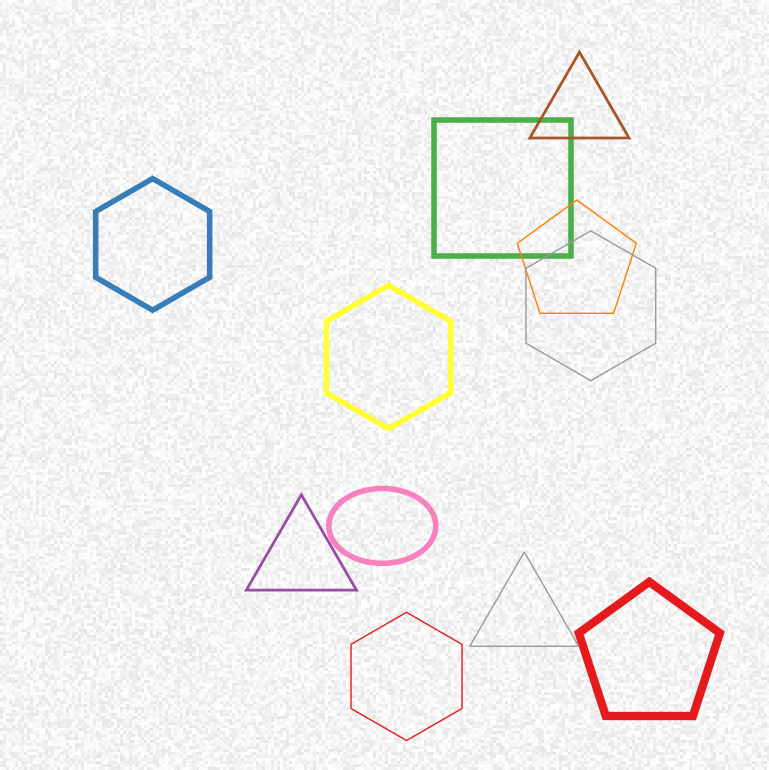[{"shape": "hexagon", "thickness": 0.5, "radius": 0.42, "center": [0.528, 0.122]}, {"shape": "pentagon", "thickness": 3, "radius": 0.48, "center": [0.843, 0.148]}, {"shape": "hexagon", "thickness": 2, "radius": 0.43, "center": [0.198, 0.683]}, {"shape": "square", "thickness": 2, "radius": 0.44, "center": [0.653, 0.756]}, {"shape": "triangle", "thickness": 1, "radius": 0.41, "center": [0.391, 0.275]}, {"shape": "pentagon", "thickness": 0.5, "radius": 0.41, "center": [0.749, 0.659]}, {"shape": "hexagon", "thickness": 2, "radius": 0.47, "center": [0.505, 0.536]}, {"shape": "triangle", "thickness": 1, "radius": 0.37, "center": [0.753, 0.858]}, {"shape": "oval", "thickness": 2, "radius": 0.35, "center": [0.497, 0.317]}, {"shape": "hexagon", "thickness": 0.5, "radius": 0.49, "center": [0.767, 0.603]}, {"shape": "triangle", "thickness": 0.5, "radius": 0.41, "center": [0.681, 0.202]}]